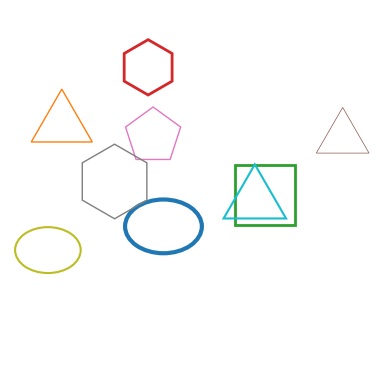[{"shape": "oval", "thickness": 3, "radius": 0.5, "center": [0.425, 0.412]}, {"shape": "triangle", "thickness": 1, "radius": 0.46, "center": [0.161, 0.677]}, {"shape": "square", "thickness": 2, "radius": 0.39, "center": [0.688, 0.493]}, {"shape": "hexagon", "thickness": 2, "radius": 0.36, "center": [0.385, 0.825]}, {"shape": "triangle", "thickness": 0.5, "radius": 0.4, "center": [0.89, 0.642]}, {"shape": "pentagon", "thickness": 1, "radius": 0.38, "center": [0.398, 0.647]}, {"shape": "hexagon", "thickness": 1, "radius": 0.48, "center": [0.298, 0.529]}, {"shape": "oval", "thickness": 1.5, "radius": 0.43, "center": [0.124, 0.35]}, {"shape": "triangle", "thickness": 1.5, "radius": 0.47, "center": [0.662, 0.479]}]